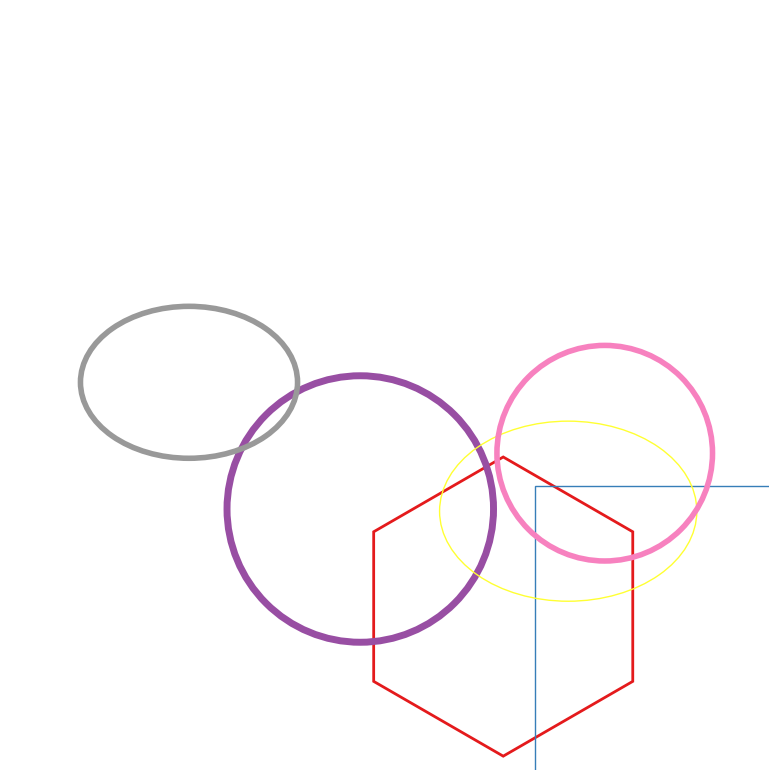[{"shape": "hexagon", "thickness": 1, "radius": 0.97, "center": [0.654, 0.212]}, {"shape": "square", "thickness": 0.5, "radius": 0.94, "center": [0.884, 0.18]}, {"shape": "circle", "thickness": 2.5, "radius": 0.87, "center": [0.468, 0.339]}, {"shape": "oval", "thickness": 0.5, "radius": 0.84, "center": [0.738, 0.336]}, {"shape": "circle", "thickness": 2, "radius": 0.7, "center": [0.785, 0.411]}, {"shape": "oval", "thickness": 2, "radius": 0.7, "center": [0.245, 0.504]}]